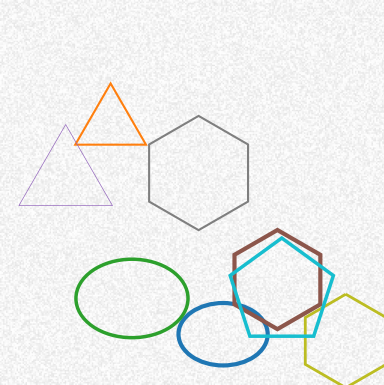[{"shape": "oval", "thickness": 3, "radius": 0.58, "center": [0.579, 0.132]}, {"shape": "triangle", "thickness": 1.5, "radius": 0.53, "center": [0.287, 0.677]}, {"shape": "oval", "thickness": 2.5, "radius": 0.73, "center": [0.343, 0.225]}, {"shape": "triangle", "thickness": 0.5, "radius": 0.7, "center": [0.171, 0.536]}, {"shape": "hexagon", "thickness": 3, "radius": 0.64, "center": [0.721, 0.274]}, {"shape": "hexagon", "thickness": 1.5, "radius": 0.74, "center": [0.516, 0.551]}, {"shape": "hexagon", "thickness": 2, "radius": 0.61, "center": [0.898, 0.114]}, {"shape": "pentagon", "thickness": 2.5, "radius": 0.7, "center": [0.732, 0.241]}]